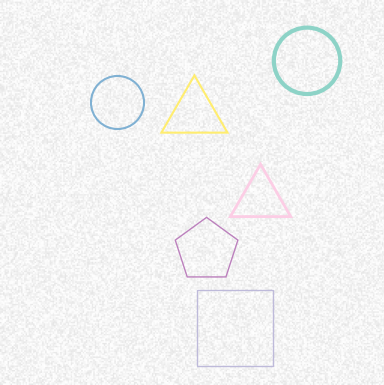[{"shape": "circle", "thickness": 3, "radius": 0.43, "center": [0.798, 0.842]}, {"shape": "square", "thickness": 1, "radius": 0.49, "center": [0.611, 0.148]}, {"shape": "circle", "thickness": 1.5, "radius": 0.34, "center": [0.305, 0.734]}, {"shape": "triangle", "thickness": 2, "radius": 0.45, "center": [0.677, 0.483]}, {"shape": "pentagon", "thickness": 1, "radius": 0.43, "center": [0.537, 0.35]}, {"shape": "triangle", "thickness": 1.5, "radius": 0.5, "center": [0.505, 0.705]}]